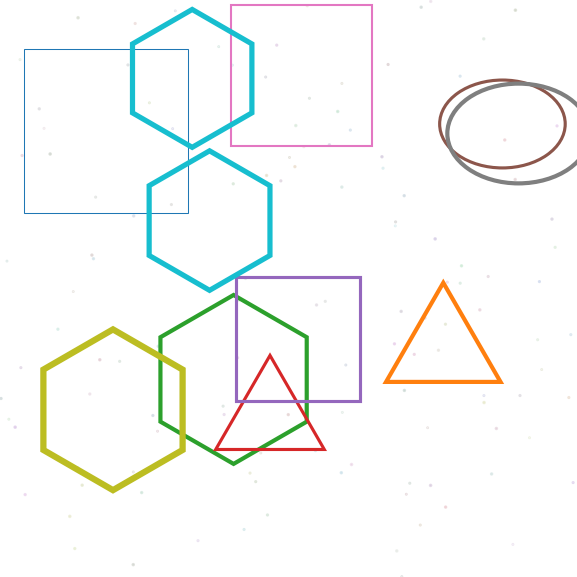[{"shape": "square", "thickness": 0.5, "radius": 0.71, "center": [0.183, 0.773]}, {"shape": "triangle", "thickness": 2, "radius": 0.57, "center": [0.768, 0.395]}, {"shape": "hexagon", "thickness": 2, "radius": 0.73, "center": [0.404, 0.342]}, {"shape": "triangle", "thickness": 1.5, "radius": 0.54, "center": [0.468, 0.275]}, {"shape": "square", "thickness": 1.5, "radius": 0.53, "center": [0.516, 0.412]}, {"shape": "oval", "thickness": 1.5, "radius": 0.54, "center": [0.87, 0.784]}, {"shape": "square", "thickness": 1, "radius": 0.61, "center": [0.521, 0.869]}, {"shape": "oval", "thickness": 2, "radius": 0.62, "center": [0.898, 0.768]}, {"shape": "hexagon", "thickness": 3, "radius": 0.7, "center": [0.196, 0.29]}, {"shape": "hexagon", "thickness": 2.5, "radius": 0.6, "center": [0.363, 0.617]}, {"shape": "hexagon", "thickness": 2.5, "radius": 0.6, "center": [0.333, 0.863]}]